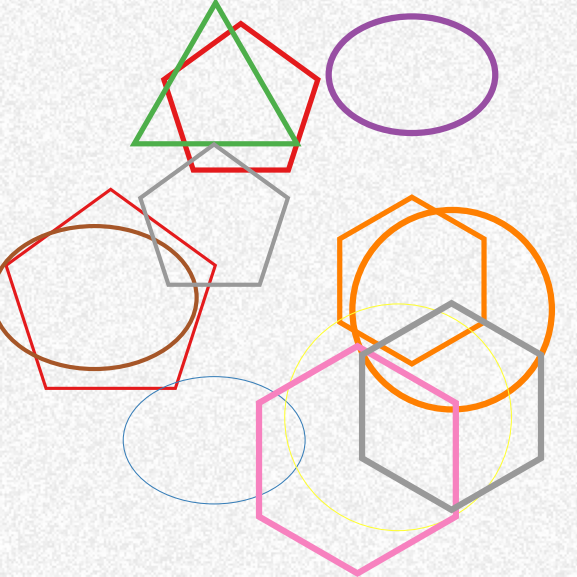[{"shape": "pentagon", "thickness": 2.5, "radius": 0.7, "center": [0.417, 0.818]}, {"shape": "pentagon", "thickness": 1.5, "radius": 0.95, "center": [0.192, 0.481]}, {"shape": "oval", "thickness": 0.5, "radius": 0.79, "center": [0.371, 0.237]}, {"shape": "triangle", "thickness": 2.5, "radius": 0.81, "center": [0.373, 0.832]}, {"shape": "oval", "thickness": 3, "radius": 0.72, "center": [0.713, 0.87]}, {"shape": "hexagon", "thickness": 2.5, "radius": 0.72, "center": [0.713, 0.513]}, {"shape": "circle", "thickness": 3, "radius": 0.86, "center": [0.783, 0.463]}, {"shape": "circle", "thickness": 0.5, "radius": 0.98, "center": [0.689, 0.277]}, {"shape": "oval", "thickness": 2, "radius": 0.88, "center": [0.164, 0.484]}, {"shape": "hexagon", "thickness": 3, "radius": 0.98, "center": [0.619, 0.203]}, {"shape": "hexagon", "thickness": 3, "radius": 0.89, "center": [0.782, 0.295]}, {"shape": "pentagon", "thickness": 2, "radius": 0.67, "center": [0.371, 0.615]}]